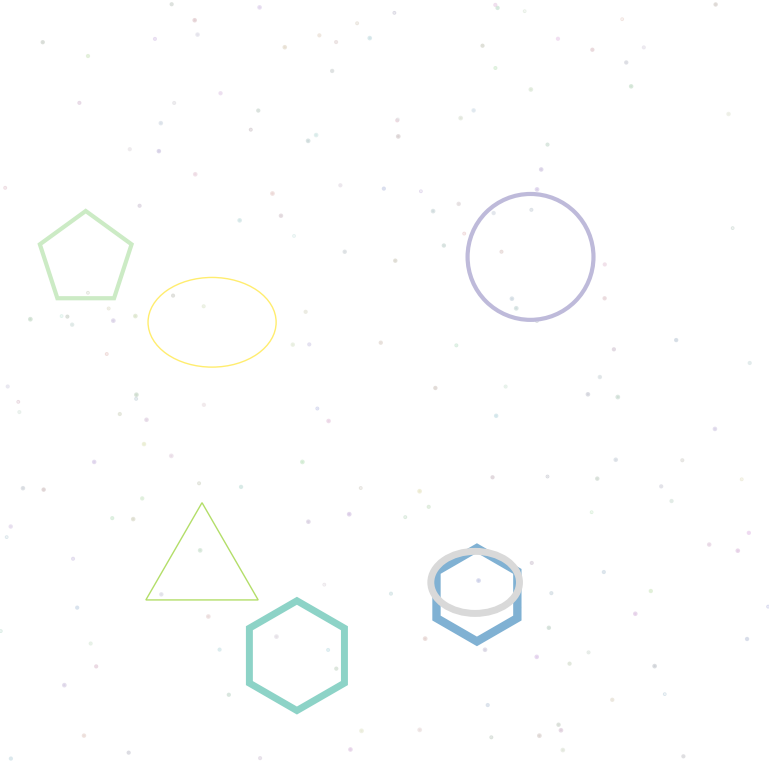[{"shape": "hexagon", "thickness": 2.5, "radius": 0.36, "center": [0.386, 0.149]}, {"shape": "circle", "thickness": 1.5, "radius": 0.41, "center": [0.689, 0.666]}, {"shape": "hexagon", "thickness": 3, "radius": 0.3, "center": [0.619, 0.228]}, {"shape": "triangle", "thickness": 0.5, "radius": 0.42, "center": [0.262, 0.263]}, {"shape": "oval", "thickness": 2.5, "radius": 0.29, "center": [0.617, 0.244]}, {"shape": "pentagon", "thickness": 1.5, "radius": 0.31, "center": [0.111, 0.663]}, {"shape": "oval", "thickness": 0.5, "radius": 0.42, "center": [0.275, 0.581]}]